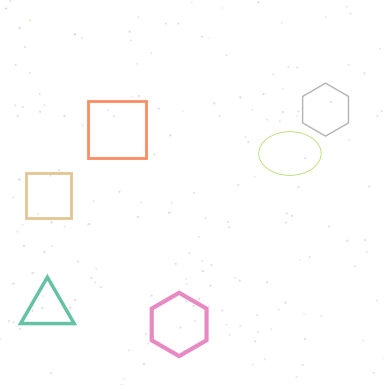[{"shape": "triangle", "thickness": 2.5, "radius": 0.4, "center": [0.123, 0.2]}, {"shape": "square", "thickness": 2, "radius": 0.37, "center": [0.304, 0.664]}, {"shape": "hexagon", "thickness": 3, "radius": 0.41, "center": [0.465, 0.157]}, {"shape": "oval", "thickness": 0.5, "radius": 0.41, "center": [0.753, 0.601]}, {"shape": "square", "thickness": 2, "radius": 0.29, "center": [0.125, 0.493]}, {"shape": "hexagon", "thickness": 1, "radius": 0.34, "center": [0.846, 0.715]}]